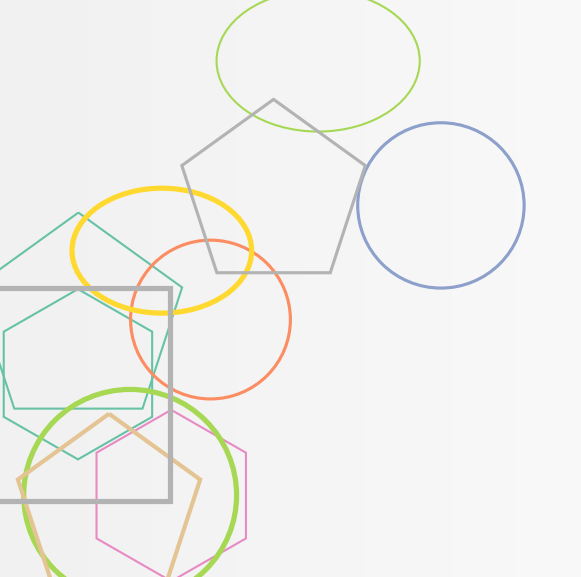[{"shape": "hexagon", "thickness": 1, "radius": 0.74, "center": [0.134, 0.351]}, {"shape": "pentagon", "thickness": 1, "radius": 0.94, "center": [0.135, 0.443]}, {"shape": "circle", "thickness": 1.5, "radius": 0.69, "center": [0.362, 0.446]}, {"shape": "circle", "thickness": 1.5, "radius": 0.72, "center": [0.759, 0.643]}, {"shape": "hexagon", "thickness": 1, "radius": 0.74, "center": [0.295, 0.141]}, {"shape": "circle", "thickness": 2.5, "radius": 0.92, "center": [0.224, 0.142]}, {"shape": "oval", "thickness": 1, "radius": 0.87, "center": [0.547, 0.894]}, {"shape": "oval", "thickness": 2.5, "radius": 0.77, "center": [0.278, 0.565]}, {"shape": "pentagon", "thickness": 2, "radius": 0.82, "center": [0.188, 0.118]}, {"shape": "square", "thickness": 2.5, "radius": 0.92, "center": [0.109, 0.316]}, {"shape": "pentagon", "thickness": 1.5, "radius": 0.83, "center": [0.471, 0.661]}]